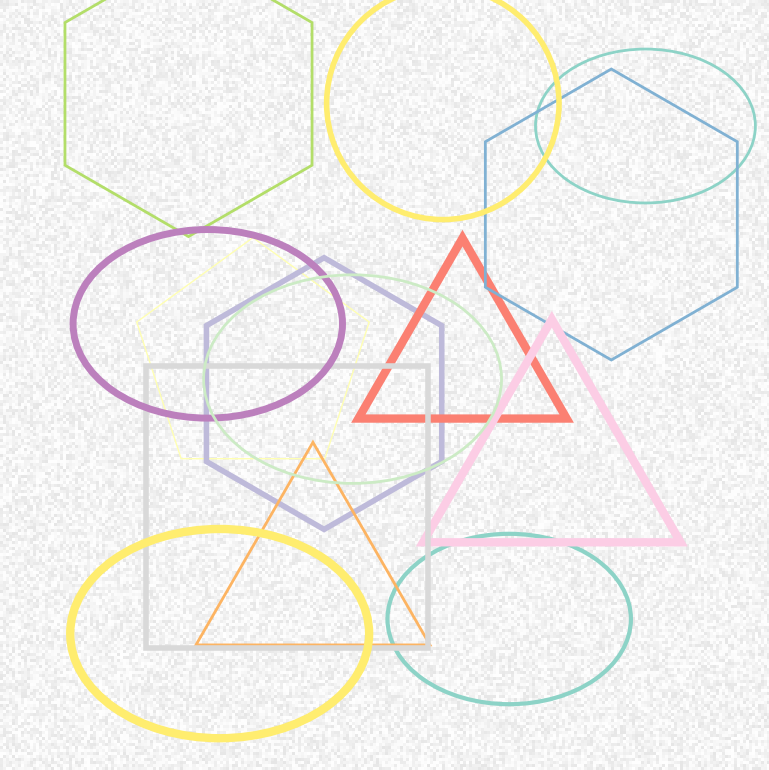[{"shape": "oval", "thickness": 1.5, "radius": 0.79, "center": [0.661, 0.196]}, {"shape": "oval", "thickness": 1, "radius": 0.71, "center": [0.838, 0.836]}, {"shape": "pentagon", "thickness": 0.5, "radius": 0.79, "center": [0.329, 0.533]}, {"shape": "hexagon", "thickness": 2, "radius": 0.88, "center": [0.421, 0.489]}, {"shape": "triangle", "thickness": 3, "radius": 0.78, "center": [0.601, 0.535]}, {"shape": "hexagon", "thickness": 1, "radius": 0.94, "center": [0.794, 0.721]}, {"shape": "triangle", "thickness": 1, "radius": 0.88, "center": [0.406, 0.25]}, {"shape": "hexagon", "thickness": 1, "radius": 0.93, "center": [0.245, 0.878]}, {"shape": "triangle", "thickness": 3, "radius": 0.97, "center": [0.717, 0.392]}, {"shape": "square", "thickness": 2, "radius": 0.92, "center": [0.373, 0.341]}, {"shape": "oval", "thickness": 2.5, "radius": 0.87, "center": [0.27, 0.579]}, {"shape": "oval", "thickness": 1, "radius": 0.97, "center": [0.458, 0.508]}, {"shape": "oval", "thickness": 3, "radius": 0.97, "center": [0.285, 0.177]}, {"shape": "circle", "thickness": 2, "radius": 0.75, "center": [0.575, 0.866]}]